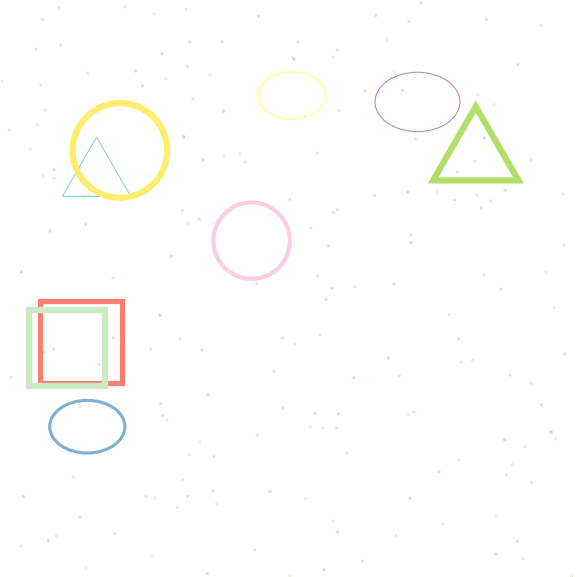[{"shape": "triangle", "thickness": 0.5, "radius": 0.34, "center": [0.167, 0.693]}, {"shape": "oval", "thickness": 1, "radius": 0.29, "center": [0.505, 0.834]}, {"shape": "square", "thickness": 2.5, "radius": 0.36, "center": [0.14, 0.406]}, {"shape": "oval", "thickness": 1.5, "radius": 0.33, "center": [0.151, 0.26]}, {"shape": "triangle", "thickness": 3, "radius": 0.43, "center": [0.824, 0.729]}, {"shape": "circle", "thickness": 2, "radius": 0.33, "center": [0.436, 0.582]}, {"shape": "oval", "thickness": 0.5, "radius": 0.37, "center": [0.723, 0.823]}, {"shape": "square", "thickness": 3, "radius": 0.33, "center": [0.116, 0.396]}, {"shape": "circle", "thickness": 3, "radius": 0.41, "center": [0.208, 0.739]}]